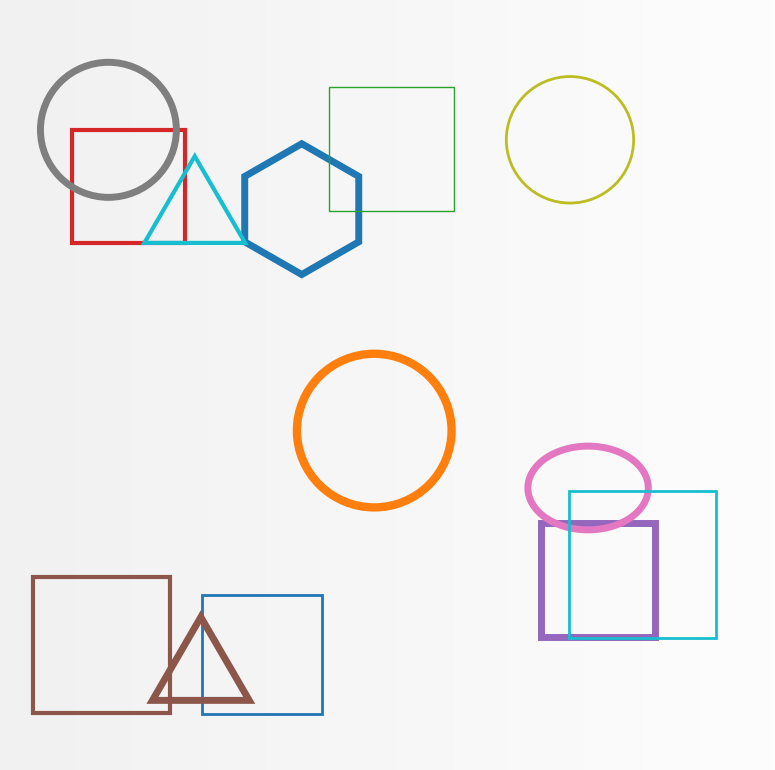[{"shape": "hexagon", "thickness": 2.5, "radius": 0.42, "center": [0.389, 0.728]}, {"shape": "square", "thickness": 1, "radius": 0.38, "center": [0.338, 0.15]}, {"shape": "circle", "thickness": 3, "radius": 0.5, "center": [0.483, 0.441]}, {"shape": "square", "thickness": 0.5, "radius": 0.4, "center": [0.505, 0.807]}, {"shape": "square", "thickness": 1.5, "radius": 0.37, "center": [0.166, 0.757]}, {"shape": "square", "thickness": 2.5, "radius": 0.37, "center": [0.771, 0.246]}, {"shape": "triangle", "thickness": 2.5, "radius": 0.36, "center": [0.259, 0.126]}, {"shape": "square", "thickness": 1.5, "radius": 0.44, "center": [0.131, 0.162]}, {"shape": "oval", "thickness": 2.5, "radius": 0.39, "center": [0.759, 0.366]}, {"shape": "circle", "thickness": 2.5, "radius": 0.44, "center": [0.14, 0.831]}, {"shape": "circle", "thickness": 1, "radius": 0.41, "center": [0.735, 0.818]}, {"shape": "triangle", "thickness": 1.5, "radius": 0.38, "center": [0.251, 0.722]}, {"shape": "square", "thickness": 1, "radius": 0.48, "center": [0.829, 0.267]}]